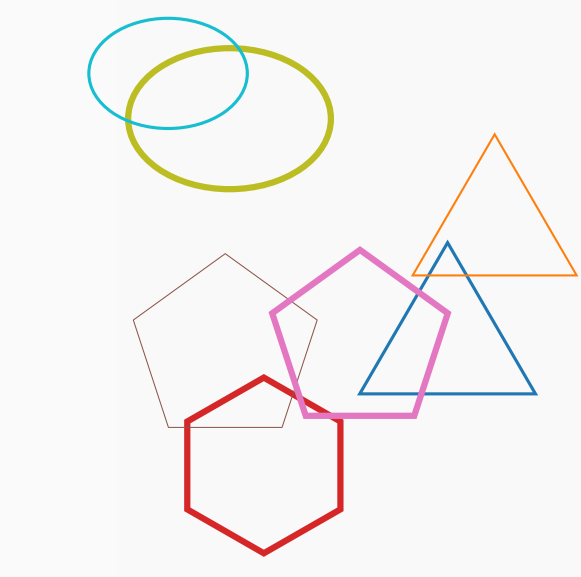[{"shape": "triangle", "thickness": 1.5, "radius": 0.87, "center": [0.77, 0.404]}, {"shape": "triangle", "thickness": 1, "radius": 0.81, "center": [0.851, 0.604]}, {"shape": "hexagon", "thickness": 3, "radius": 0.76, "center": [0.454, 0.193]}, {"shape": "pentagon", "thickness": 0.5, "radius": 0.83, "center": [0.388, 0.394]}, {"shape": "pentagon", "thickness": 3, "radius": 0.79, "center": [0.619, 0.408]}, {"shape": "oval", "thickness": 3, "radius": 0.87, "center": [0.395, 0.794]}, {"shape": "oval", "thickness": 1.5, "radius": 0.68, "center": [0.289, 0.872]}]